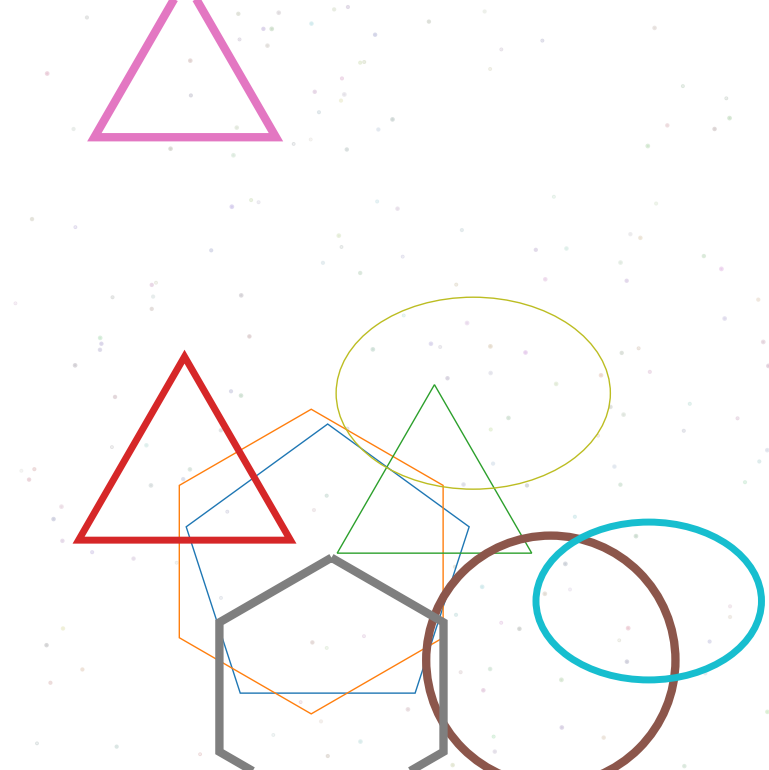[{"shape": "pentagon", "thickness": 0.5, "radius": 0.97, "center": [0.426, 0.256]}, {"shape": "hexagon", "thickness": 0.5, "radius": 0.99, "center": [0.404, 0.271]}, {"shape": "triangle", "thickness": 0.5, "radius": 0.73, "center": [0.564, 0.355]}, {"shape": "triangle", "thickness": 2.5, "radius": 0.79, "center": [0.24, 0.378]}, {"shape": "circle", "thickness": 3, "radius": 0.81, "center": [0.715, 0.143]}, {"shape": "triangle", "thickness": 3, "radius": 0.68, "center": [0.24, 0.89]}, {"shape": "hexagon", "thickness": 3, "radius": 0.84, "center": [0.43, 0.108]}, {"shape": "oval", "thickness": 0.5, "radius": 0.89, "center": [0.615, 0.489]}, {"shape": "oval", "thickness": 2.5, "radius": 0.73, "center": [0.843, 0.219]}]